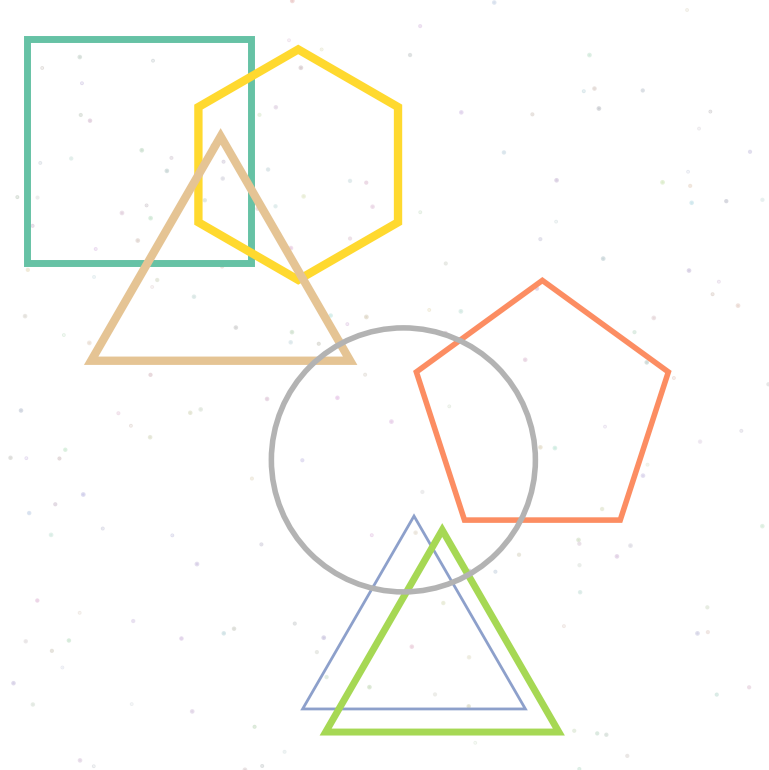[{"shape": "square", "thickness": 2.5, "radius": 0.73, "center": [0.181, 0.804]}, {"shape": "pentagon", "thickness": 2, "radius": 0.86, "center": [0.704, 0.464]}, {"shape": "triangle", "thickness": 1, "radius": 0.84, "center": [0.538, 0.163]}, {"shape": "triangle", "thickness": 2.5, "radius": 0.87, "center": [0.574, 0.137]}, {"shape": "hexagon", "thickness": 3, "radius": 0.75, "center": [0.387, 0.786]}, {"shape": "triangle", "thickness": 3, "radius": 0.97, "center": [0.287, 0.629]}, {"shape": "circle", "thickness": 2, "radius": 0.86, "center": [0.524, 0.403]}]